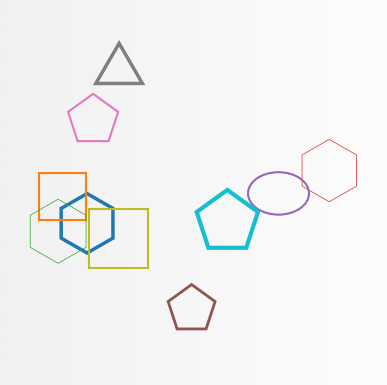[{"shape": "hexagon", "thickness": 2.5, "radius": 0.39, "center": [0.225, 0.42]}, {"shape": "square", "thickness": 1.5, "radius": 0.3, "center": [0.162, 0.489]}, {"shape": "hexagon", "thickness": 0.5, "radius": 0.42, "center": [0.15, 0.399]}, {"shape": "hexagon", "thickness": 0.5, "radius": 0.41, "center": [0.85, 0.557]}, {"shape": "oval", "thickness": 1.5, "radius": 0.39, "center": [0.719, 0.498]}, {"shape": "pentagon", "thickness": 2, "radius": 0.32, "center": [0.494, 0.197]}, {"shape": "pentagon", "thickness": 1.5, "radius": 0.34, "center": [0.24, 0.688]}, {"shape": "triangle", "thickness": 2.5, "radius": 0.35, "center": [0.307, 0.818]}, {"shape": "square", "thickness": 1.5, "radius": 0.38, "center": [0.306, 0.381]}, {"shape": "pentagon", "thickness": 3, "radius": 0.42, "center": [0.587, 0.424]}]